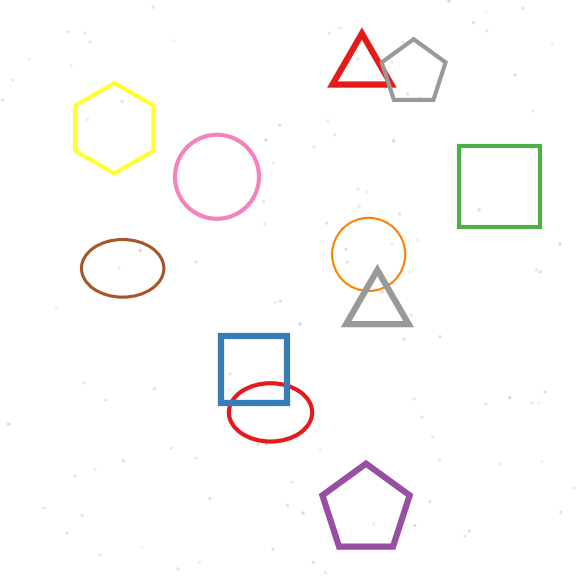[{"shape": "oval", "thickness": 2, "radius": 0.36, "center": [0.468, 0.285]}, {"shape": "triangle", "thickness": 3, "radius": 0.29, "center": [0.627, 0.882]}, {"shape": "square", "thickness": 3, "radius": 0.29, "center": [0.439, 0.359]}, {"shape": "square", "thickness": 2, "radius": 0.35, "center": [0.865, 0.676]}, {"shape": "pentagon", "thickness": 3, "radius": 0.4, "center": [0.634, 0.117]}, {"shape": "circle", "thickness": 1, "radius": 0.32, "center": [0.638, 0.559]}, {"shape": "hexagon", "thickness": 2, "radius": 0.39, "center": [0.198, 0.777]}, {"shape": "oval", "thickness": 1.5, "radius": 0.36, "center": [0.212, 0.535]}, {"shape": "circle", "thickness": 2, "radius": 0.36, "center": [0.376, 0.693]}, {"shape": "pentagon", "thickness": 2, "radius": 0.29, "center": [0.716, 0.873]}, {"shape": "triangle", "thickness": 3, "radius": 0.31, "center": [0.653, 0.469]}]